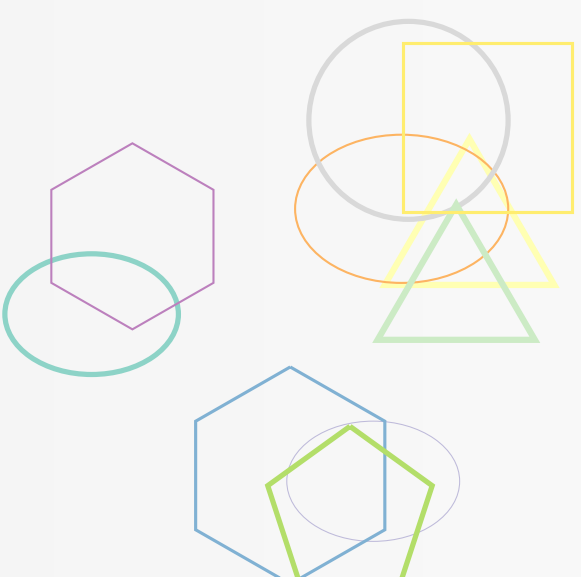[{"shape": "oval", "thickness": 2.5, "radius": 0.75, "center": [0.158, 0.455]}, {"shape": "triangle", "thickness": 3, "radius": 0.84, "center": [0.808, 0.59]}, {"shape": "oval", "thickness": 0.5, "radius": 0.74, "center": [0.642, 0.166]}, {"shape": "hexagon", "thickness": 1.5, "radius": 0.94, "center": [0.499, 0.176]}, {"shape": "oval", "thickness": 1, "radius": 0.92, "center": [0.691, 0.638]}, {"shape": "pentagon", "thickness": 2.5, "radius": 0.74, "center": [0.602, 0.112]}, {"shape": "circle", "thickness": 2.5, "radius": 0.86, "center": [0.703, 0.791]}, {"shape": "hexagon", "thickness": 1, "radius": 0.81, "center": [0.228, 0.59]}, {"shape": "triangle", "thickness": 3, "radius": 0.78, "center": [0.785, 0.489]}, {"shape": "square", "thickness": 1.5, "radius": 0.73, "center": [0.839, 0.779]}]